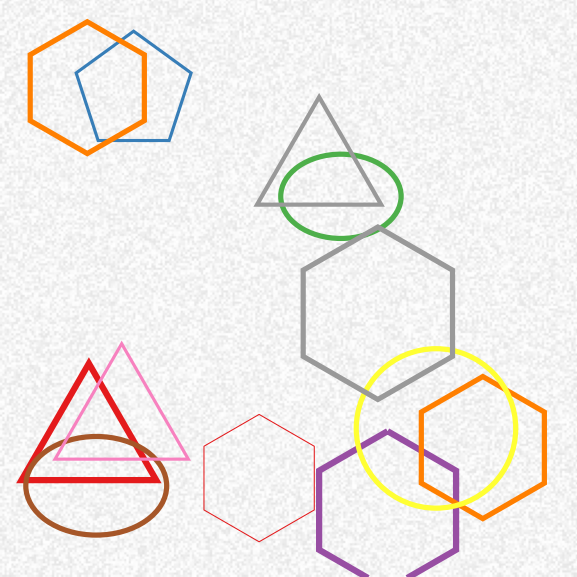[{"shape": "triangle", "thickness": 3, "radius": 0.67, "center": [0.154, 0.235]}, {"shape": "hexagon", "thickness": 0.5, "radius": 0.55, "center": [0.449, 0.171]}, {"shape": "pentagon", "thickness": 1.5, "radius": 0.52, "center": [0.231, 0.84]}, {"shape": "oval", "thickness": 2.5, "radius": 0.52, "center": [0.59, 0.659]}, {"shape": "hexagon", "thickness": 3, "radius": 0.68, "center": [0.671, 0.116]}, {"shape": "hexagon", "thickness": 2.5, "radius": 0.57, "center": [0.151, 0.847]}, {"shape": "hexagon", "thickness": 2.5, "radius": 0.62, "center": [0.836, 0.224]}, {"shape": "circle", "thickness": 2.5, "radius": 0.69, "center": [0.755, 0.257]}, {"shape": "oval", "thickness": 2.5, "radius": 0.61, "center": [0.167, 0.158]}, {"shape": "triangle", "thickness": 1.5, "radius": 0.67, "center": [0.211, 0.271]}, {"shape": "triangle", "thickness": 2, "radius": 0.62, "center": [0.553, 0.707]}, {"shape": "hexagon", "thickness": 2.5, "radius": 0.75, "center": [0.654, 0.457]}]